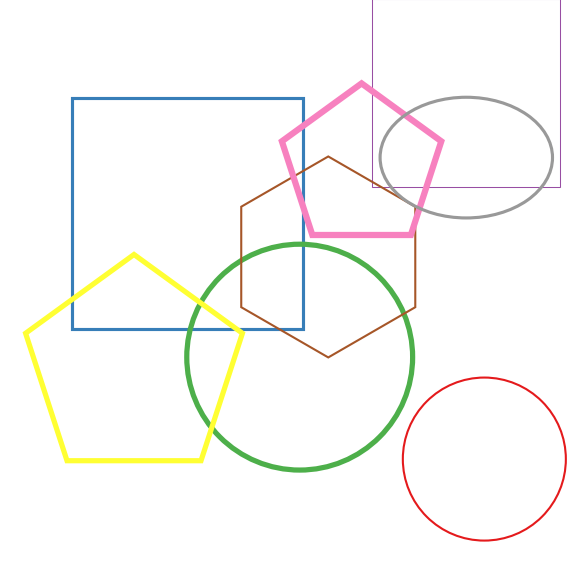[{"shape": "circle", "thickness": 1, "radius": 0.71, "center": [0.839, 0.204]}, {"shape": "square", "thickness": 1.5, "radius": 1.0, "center": [0.325, 0.629]}, {"shape": "circle", "thickness": 2.5, "radius": 0.98, "center": [0.519, 0.381]}, {"shape": "square", "thickness": 0.5, "radius": 0.81, "center": [0.808, 0.838]}, {"shape": "pentagon", "thickness": 2.5, "radius": 0.99, "center": [0.232, 0.361]}, {"shape": "hexagon", "thickness": 1, "radius": 0.87, "center": [0.568, 0.554]}, {"shape": "pentagon", "thickness": 3, "radius": 0.73, "center": [0.626, 0.71]}, {"shape": "oval", "thickness": 1.5, "radius": 0.75, "center": [0.807, 0.726]}]